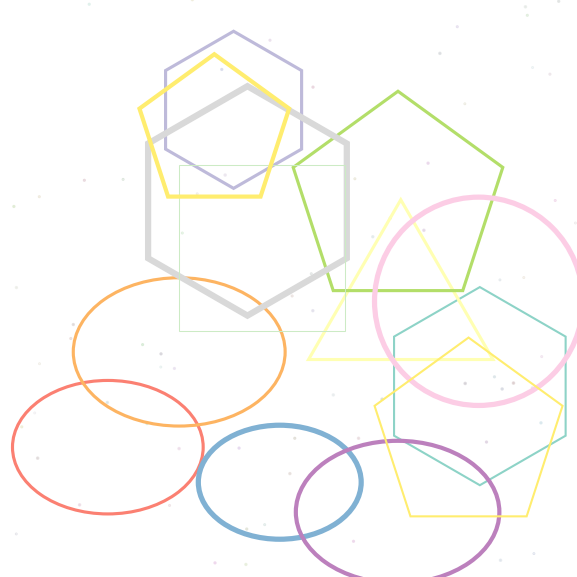[{"shape": "hexagon", "thickness": 1, "radius": 0.86, "center": [0.831, 0.33]}, {"shape": "triangle", "thickness": 1.5, "radius": 0.92, "center": [0.694, 0.469]}, {"shape": "hexagon", "thickness": 1.5, "radius": 0.68, "center": [0.404, 0.809]}, {"shape": "oval", "thickness": 1.5, "radius": 0.83, "center": [0.187, 0.225]}, {"shape": "oval", "thickness": 2.5, "radius": 0.71, "center": [0.484, 0.164]}, {"shape": "oval", "thickness": 1.5, "radius": 0.92, "center": [0.31, 0.39]}, {"shape": "pentagon", "thickness": 1.5, "radius": 0.95, "center": [0.689, 0.65]}, {"shape": "circle", "thickness": 2.5, "radius": 0.9, "center": [0.829, 0.477]}, {"shape": "hexagon", "thickness": 3, "radius": 0.99, "center": [0.428, 0.651]}, {"shape": "oval", "thickness": 2, "radius": 0.88, "center": [0.688, 0.112]}, {"shape": "square", "thickness": 0.5, "radius": 0.72, "center": [0.454, 0.57]}, {"shape": "pentagon", "thickness": 2, "radius": 0.68, "center": [0.371, 0.769]}, {"shape": "pentagon", "thickness": 1, "radius": 0.86, "center": [0.811, 0.243]}]